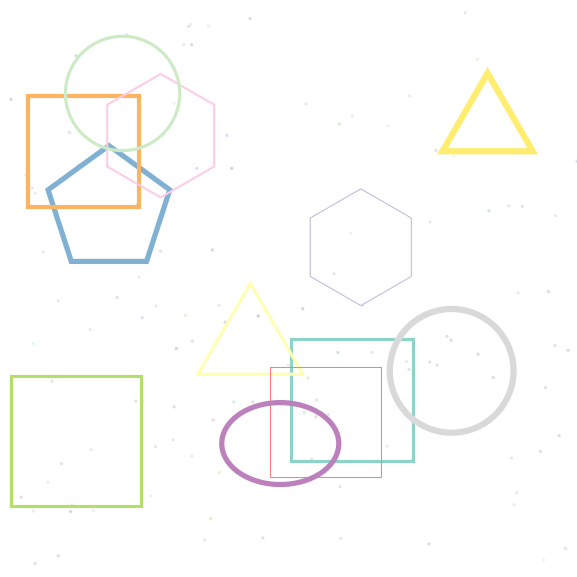[{"shape": "square", "thickness": 1.5, "radius": 0.53, "center": [0.61, 0.307]}, {"shape": "triangle", "thickness": 1.5, "radius": 0.52, "center": [0.434, 0.404]}, {"shape": "hexagon", "thickness": 0.5, "radius": 0.51, "center": [0.625, 0.571]}, {"shape": "square", "thickness": 0.5, "radius": 0.48, "center": [0.564, 0.268]}, {"shape": "pentagon", "thickness": 2.5, "radius": 0.55, "center": [0.189, 0.636]}, {"shape": "square", "thickness": 2, "radius": 0.48, "center": [0.144, 0.737]}, {"shape": "square", "thickness": 1.5, "radius": 0.56, "center": [0.132, 0.236]}, {"shape": "hexagon", "thickness": 1, "radius": 0.53, "center": [0.278, 0.764]}, {"shape": "circle", "thickness": 3, "radius": 0.54, "center": [0.782, 0.357]}, {"shape": "oval", "thickness": 2.5, "radius": 0.51, "center": [0.485, 0.231]}, {"shape": "circle", "thickness": 1.5, "radius": 0.49, "center": [0.212, 0.837]}, {"shape": "triangle", "thickness": 3, "radius": 0.45, "center": [0.844, 0.782]}]